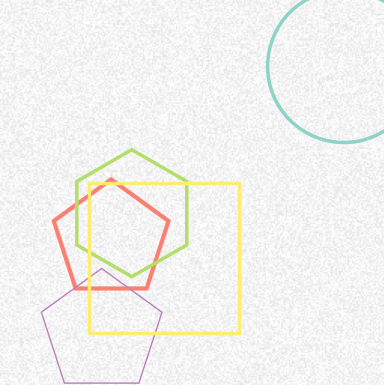[{"shape": "circle", "thickness": 2.5, "radius": 0.99, "center": [0.893, 0.828]}, {"shape": "pentagon", "thickness": 3, "radius": 0.78, "center": [0.289, 0.377]}, {"shape": "hexagon", "thickness": 2.5, "radius": 0.82, "center": [0.342, 0.446]}, {"shape": "pentagon", "thickness": 1, "radius": 0.82, "center": [0.264, 0.138]}, {"shape": "square", "thickness": 2.5, "radius": 0.98, "center": [0.426, 0.329]}]